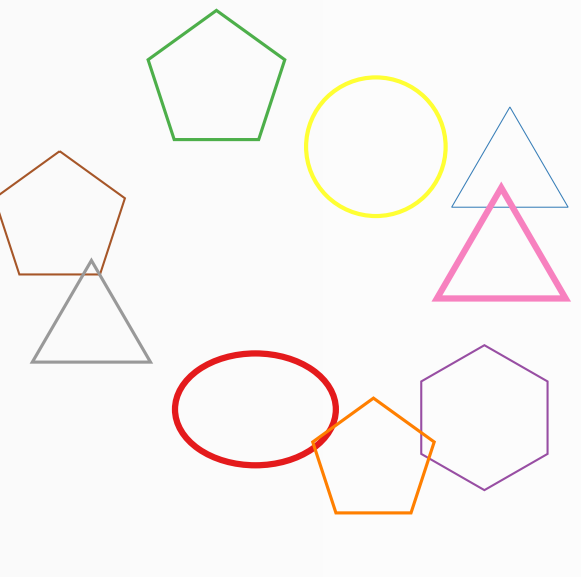[{"shape": "oval", "thickness": 3, "radius": 0.69, "center": [0.439, 0.29]}, {"shape": "triangle", "thickness": 0.5, "radius": 0.58, "center": [0.877, 0.698]}, {"shape": "pentagon", "thickness": 1.5, "radius": 0.62, "center": [0.372, 0.857]}, {"shape": "hexagon", "thickness": 1, "radius": 0.63, "center": [0.833, 0.276]}, {"shape": "pentagon", "thickness": 1.5, "radius": 0.55, "center": [0.643, 0.2]}, {"shape": "circle", "thickness": 2, "radius": 0.6, "center": [0.647, 0.745]}, {"shape": "pentagon", "thickness": 1, "radius": 0.59, "center": [0.103, 0.619]}, {"shape": "triangle", "thickness": 3, "radius": 0.64, "center": [0.862, 0.546]}, {"shape": "triangle", "thickness": 1.5, "radius": 0.59, "center": [0.157, 0.431]}]